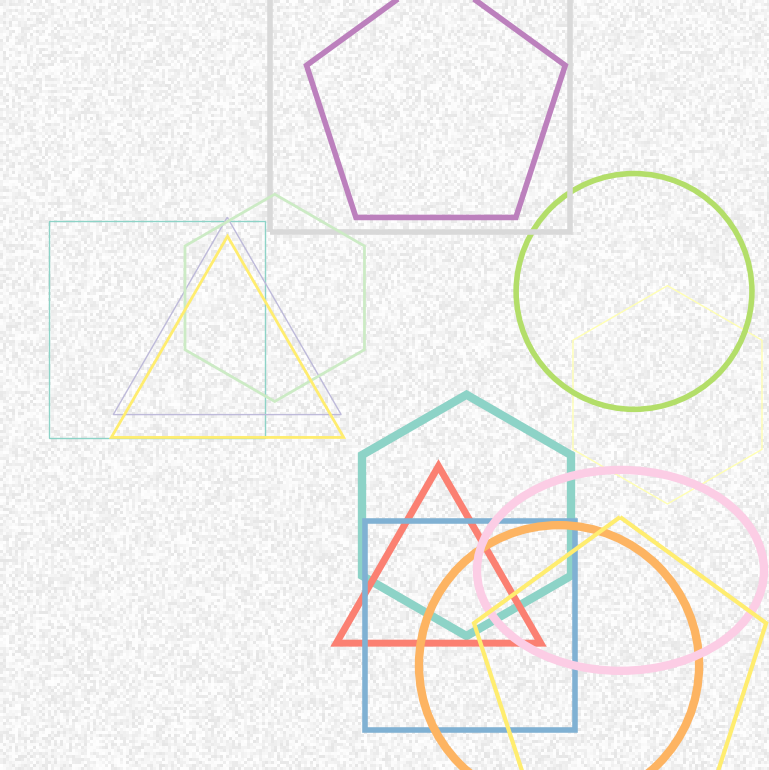[{"shape": "hexagon", "thickness": 3, "radius": 0.78, "center": [0.606, 0.331]}, {"shape": "square", "thickness": 0.5, "radius": 0.7, "center": [0.204, 0.572]}, {"shape": "hexagon", "thickness": 0.5, "radius": 0.71, "center": [0.867, 0.487]}, {"shape": "triangle", "thickness": 0.5, "radius": 0.85, "center": [0.295, 0.547]}, {"shape": "triangle", "thickness": 2.5, "radius": 0.77, "center": [0.569, 0.241]}, {"shape": "square", "thickness": 2, "radius": 0.68, "center": [0.61, 0.188]}, {"shape": "circle", "thickness": 3, "radius": 0.91, "center": [0.726, 0.136]}, {"shape": "circle", "thickness": 2, "radius": 0.77, "center": [0.823, 0.622]}, {"shape": "oval", "thickness": 3, "radius": 0.93, "center": [0.806, 0.259]}, {"shape": "square", "thickness": 2, "radius": 0.97, "center": [0.546, 0.893]}, {"shape": "pentagon", "thickness": 2, "radius": 0.88, "center": [0.566, 0.861]}, {"shape": "hexagon", "thickness": 1, "radius": 0.67, "center": [0.357, 0.613]}, {"shape": "pentagon", "thickness": 1.5, "radius": 1.0, "center": [0.805, 0.129]}, {"shape": "triangle", "thickness": 1, "radius": 0.87, "center": [0.295, 0.519]}]